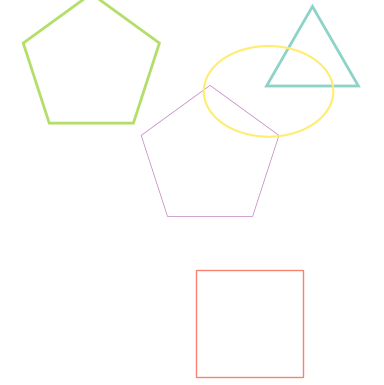[{"shape": "triangle", "thickness": 2, "radius": 0.69, "center": [0.812, 0.846]}, {"shape": "square", "thickness": 1, "radius": 0.7, "center": [0.649, 0.16]}, {"shape": "pentagon", "thickness": 2, "radius": 0.93, "center": [0.237, 0.831]}, {"shape": "pentagon", "thickness": 0.5, "radius": 0.94, "center": [0.546, 0.59]}, {"shape": "oval", "thickness": 1.5, "radius": 0.84, "center": [0.698, 0.763]}]